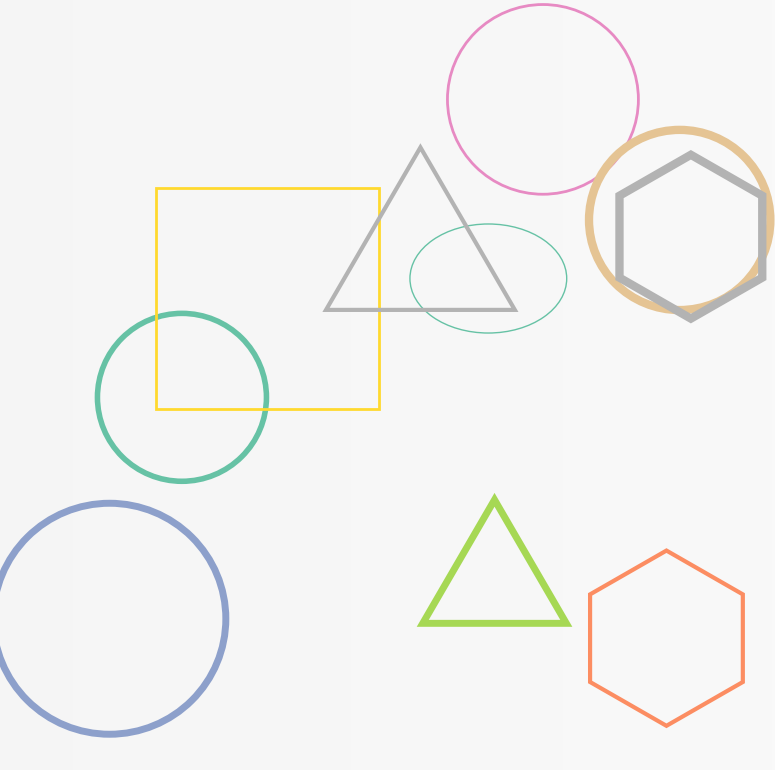[{"shape": "circle", "thickness": 2, "radius": 0.55, "center": [0.235, 0.484]}, {"shape": "oval", "thickness": 0.5, "radius": 0.51, "center": [0.63, 0.638]}, {"shape": "hexagon", "thickness": 1.5, "radius": 0.57, "center": [0.86, 0.171]}, {"shape": "circle", "thickness": 2.5, "radius": 0.75, "center": [0.141, 0.196]}, {"shape": "circle", "thickness": 1, "radius": 0.62, "center": [0.701, 0.871]}, {"shape": "triangle", "thickness": 2.5, "radius": 0.53, "center": [0.638, 0.244]}, {"shape": "square", "thickness": 1, "radius": 0.72, "center": [0.345, 0.612]}, {"shape": "circle", "thickness": 3, "radius": 0.58, "center": [0.877, 0.714]}, {"shape": "hexagon", "thickness": 3, "radius": 0.53, "center": [0.891, 0.693]}, {"shape": "triangle", "thickness": 1.5, "radius": 0.7, "center": [0.542, 0.668]}]